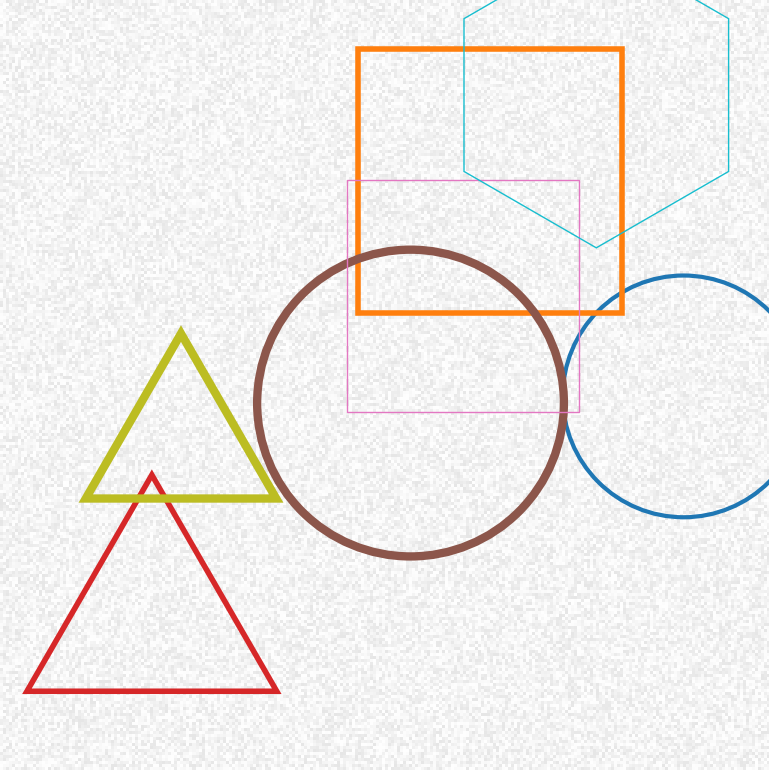[{"shape": "circle", "thickness": 1.5, "radius": 0.78, "center": [0.888, 0.485]}, {"shape": "square", "thickness": 2, "radius": 0.86, "center": [0.636, 0.765]}, {"shape": "triangle", "thickness": 2, "radius": 0.94, "center": [0.197, 0.196]}, {"shape": "circle", "thickness": 3, "radius": 1.0, "center": [0.533, 0.477]}, {"shape": "square", "thickness": 0.5, "radius": 0.75, "center": [0.601, 0.616]}, {"shape": "triangle", "thickness": 3, "radius": 0.71, "center": [0.235, 0.424]}, {"shape": "hexagon", "thickness": 0.5, "radius": 0.99, "center": [0.774, 0.877]}]